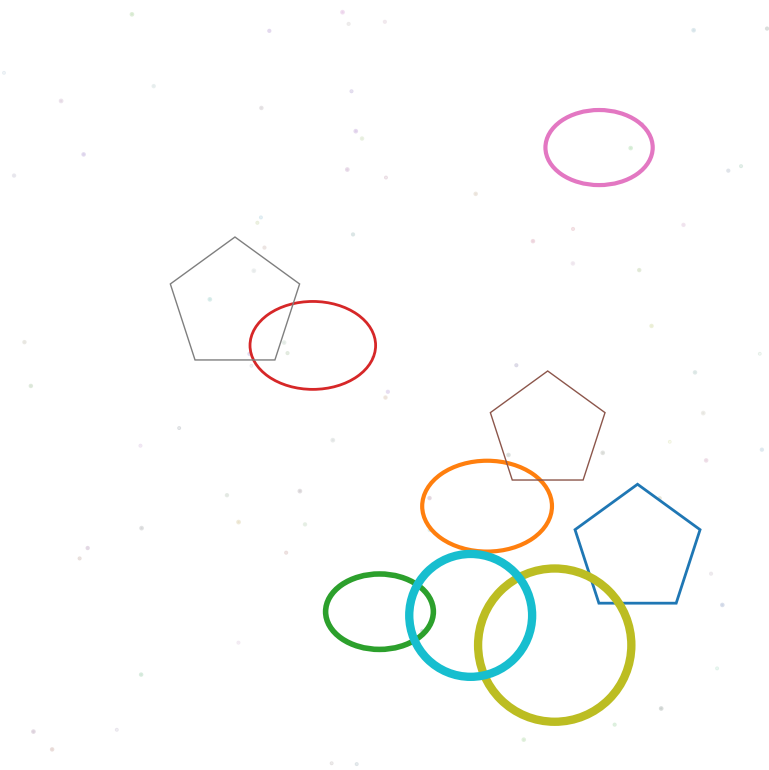[{"shape": "pentagon", "thickness": 1, "radius": 0.43, "center": [0.828, 0.286]}, {"shape": "oval", "thickness": 1.5, "radius": 0.42, "center": [0.633, 0.343]}, {"shape": "oval", "thickness": 2, "radius": 0.35, "center": [0.493, 0.206]}, {"shape": "oval", "thickness": 1, "radius": 0.41, "center": [0.406, 0.551]}, {"shape": "pentagon", "thickness": 0.5, "radius": 0.39, "center": [0.711, 0.44]}, {"shape": "oval", "thickness": 1.5, "radius": 0.35, "center": [0.778, 0.808]}, {"shape": "pentagon", "thickness": 0.5, "radius": 0.44, "center": [0.305, 0.604]}, {"shape": "circle", "thickness": 3, "radius": 0.5, "center": [0.72, 0.162]}, {"shape": "circle", "thickness": 3, "radius": 0.4, "center": [0.611, 0.201]}]